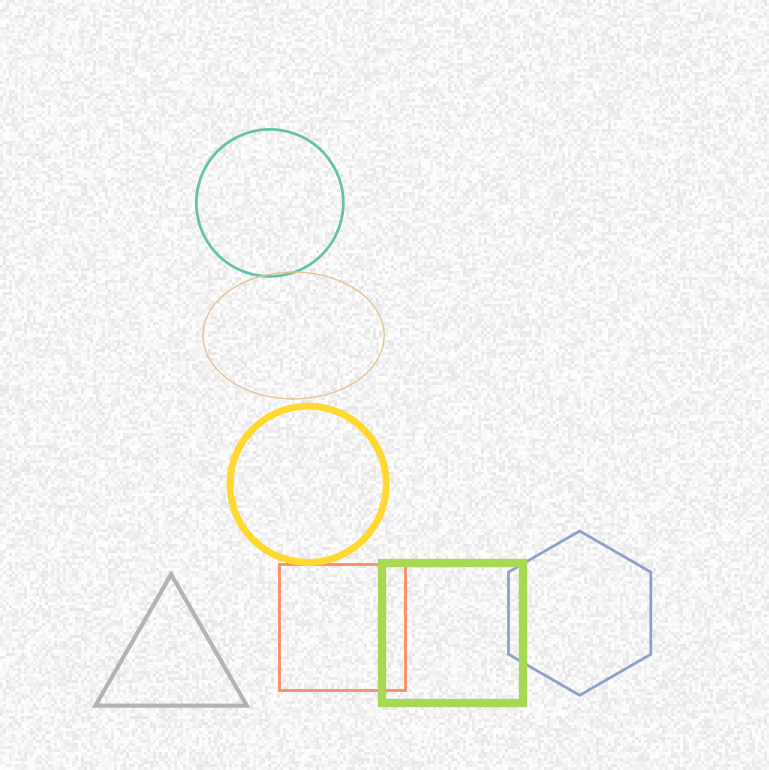[{"shape": "circle", "thickness": 1, "radius": 0.48, "center": [0.35, 0.737]}, {"shape": "square", "thickness": 1, "radius": 0.41, "center": [0.444, 0.186]}, {"shape": "hexagon", "thickness": 1, "radius": 0.53, "center": [0.753, 0.204]}, {"shape": "square", "thickness": 3, "radius": 0.46, "center": [0.588, 0.178]}, {"shape": "circle", "thickness": 2.5, "radius": 0.51, "center": [0.4, 0.371]}, {"shape": "oval", "thickness": 0.5, "radius": 0.59, "center": [0.381, 0.564]}, {"shape": "triangle", "thickness": 1.5, "radius": 0.57, "center": [0.222, 0.14]}]